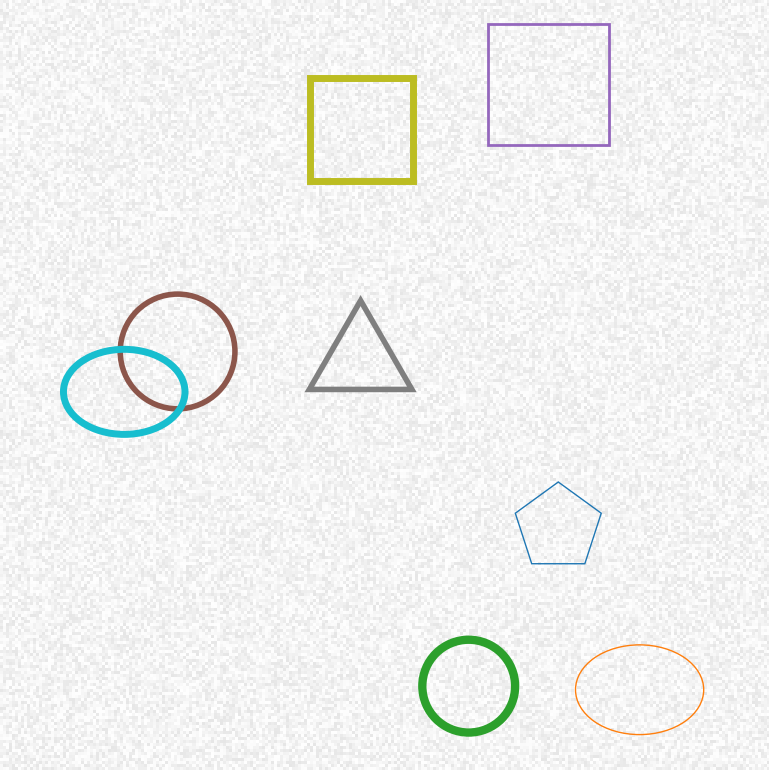[{"shape": "pentagon", "thickness": 0.5, "radius": 0.29, "center": [0.725, 0.315]}, {"shape": "oval", "thickness": 0.5, "radius": 0.42, "center": [0.831, 0.104]}, {"shape": "circle", "thickness": 3, "radius": 0.3, "center": [0.609, 0.109]}, {"shape": "square", "thickness": 1, "radius": 0.39, "center": [0.712, 0.89]}, {"shape": "circle", "thickness": 2, "radius": 0.37, "center": [0.231, 0.544]}, {"shape": "triangle", "thickness": 2, "radius": 0.38, "center": [0.468, 0.533]}, {"shape": "square", "thickness": 2.5, "radius": 0.33, "center": [0.469, 0.832]}, {"shape": "oval", "thickness": 2.5, "radius": 0.39, "center": [0.161, 0.491]}]